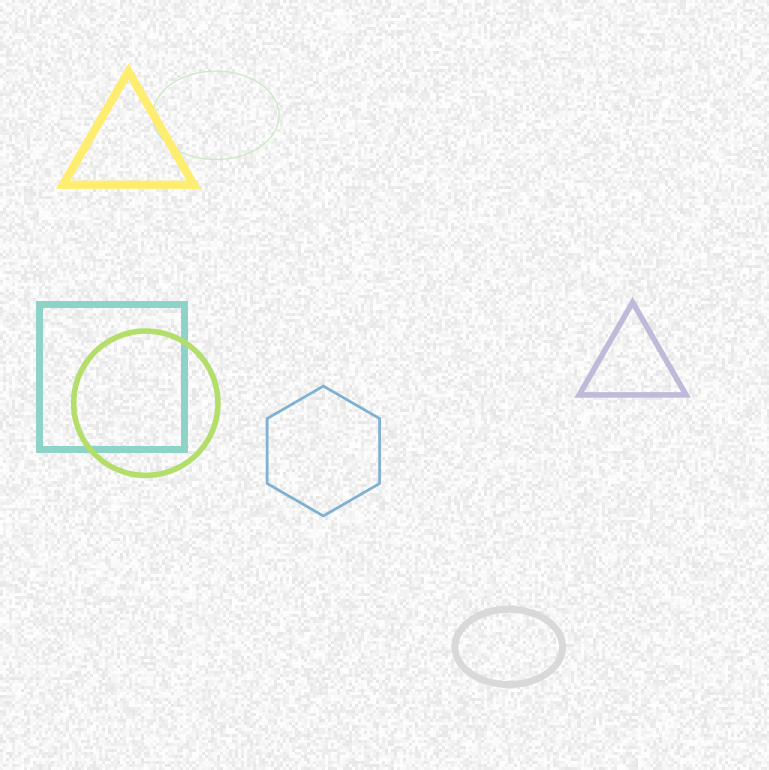[{"shape": "square", "thickness": 2.5, "radius": 0.47, "center": [0.145, 0.511]}, {"shape": "triangle", "thickness": 2, "radius": 0.4, "center": [0.822, 0.527]}, {"shape": "hexagon", "thickness": 1, "radius": 0.42, "center": [0.42, 0.414]}, {"shape": "circle", "thickness": 2, "radius": 0.47, "center": [0.189, 0.476]}, {"shape": "oval", "thickness": 2.5, "radius": 0.35, "center": [0.661, 0.16]}, {"shape": "oval", "thickness": 0.5, "radius": 0.41, "center": [0.28, 0.85]}, {"shape": "triangle", "thickness": 3, "radius": 0.49, "center": [0.167, 0.809]}]